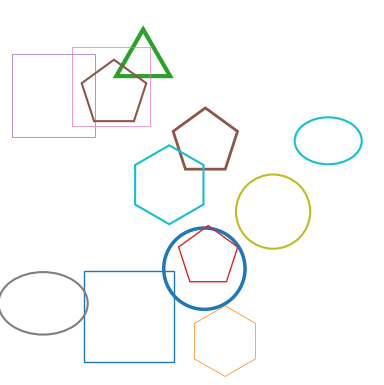[{"shape": "square", "thickness": 1, "radius": 0.59, "center": [0.335, 0.178]}, {"shape": "circle", "thickness": 2.5, "radius": 0.53, "center": [0.531, 0.302]}, {"shape": "hexagon", "thickness": 0.5, "radius": 0.46, "center": [0.585, 0.114]}, {"shape": "triangle", "thickness": 3, "radius": 0.4, "center": [0.372, 0.843]}, {"shape": "pentagon", "thickness": 1, "radius": 0.4, "center": [0.541, 0.333]}, {"shape": "square", "thickness": 0.5, "radius": 0.54, "center": [0.139, 0.752]}, {"shape": "pentagon", "thickness": 1.5, "radius": 0.44, "center": [0.296, 0.757]}, {"shape": "pentagon", "thickness": 2, "radius": 0.44, "center": [0.533, 0.632]}, {"shape": "square", "thickness": 0.5, "radius": 0.51, "center": [0.288, 0.775]}, {"shape": "oval", "thickness": 1.5, "radius": 0.58, "center": [0.112, 0.212]}, {"shape": "circle", "thickness": 1.5, "radius": 0.48, "center": [0.709, 0.45]}, {"shape": "hexagon", "thickness": 1.5, "radius": 0.51, "center": [0.44, 0.52]}, {"shape": "oval", "thickness": 1.5, "radius": 0.44, "center": [0.852, 0.634]}]